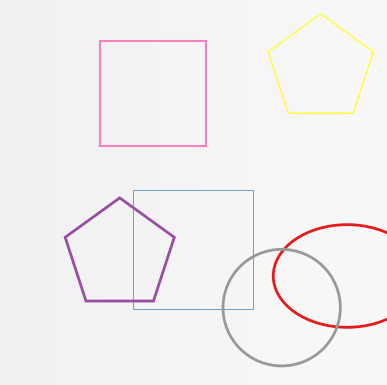[{"shape": "oval", "thickness": 2, "radius": 0.95, "center": [0.896, 0.283]}, {"shape": "square", "thickness": 0.5, "radius": 0.77, "center": [0.498, 0.353]}, {"shape": "pentagon", "thickness": 2, "radius": 0.74, "center": [0.309, 0.338]}, {"shape": "pentagon", "thickness": 1, "radius": 0.71, "center": [0.828, 0.821]}, {"shape": "square", "thickness": 1.5, "radius": 0.68, "center": [0.395, 0.758]}, {"shape": "circle", "thickness": 2, "radius": 0.76, "center": [0.727, 0.201]}]